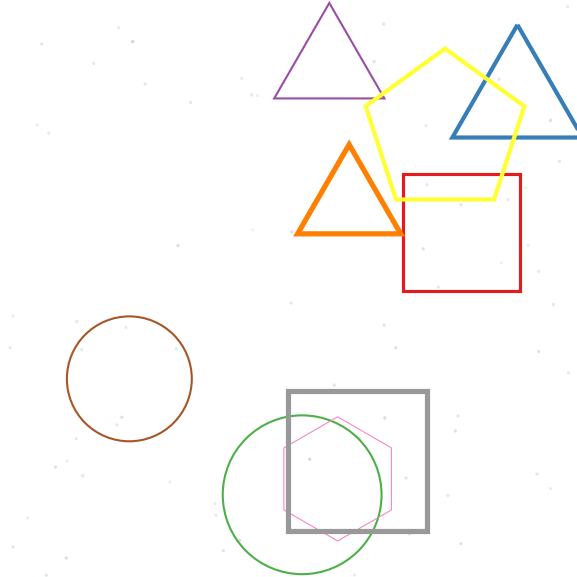[{"shape": "square", "thickness": 1.5, "radius": 0.5, "center": [0.799, 0.596]}, {"shape": "triangle", "thickness": 2, "radius": 0.65, "center": [0.896, 0.826]}, {"shape": "circle", "thickness": 1, "radius": 0.69, "center": [0.523, 0.142]}, {"shape": "triangle", "thickness": 1, "radius": 0.55, "center": [0.57, 0.884]}, {"shape": "triangle", "thickness": 2.5, "radius": 0.52, "center": [0.605, 0.646]}, {"shape": "pentagon", "thickness": 2, "radius": 0.72, "center": [0.771, 0.771]}, {"shape": "circle", "thickness": 1, "radius": 0.54, "center": [0.224, 0.343]}, {"shape": "hexagon", "thickness": 0.5, "radius": 0.54, "center": [0.585, 0.17]}, {"shape": "square", "thickness": 2.5, "radius": 0.6, "center": [0.619, 0.201]}]